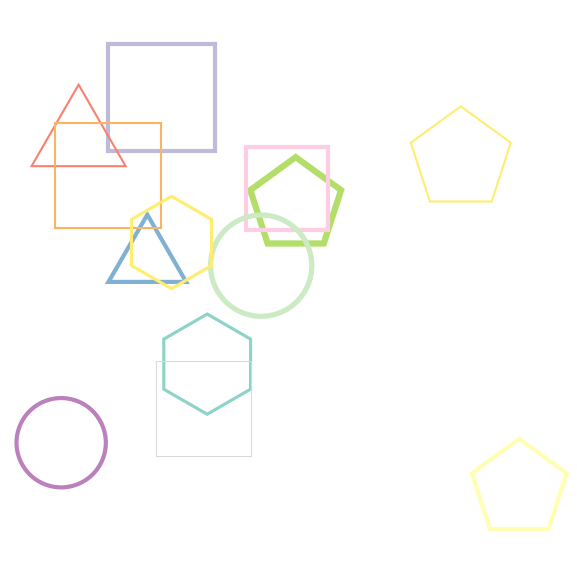[{"shape": "hexagon", "thickness": 1.5, "radius": 0.43, "center": [0.359, 0.369]}, {"shape": "pentagon", "thickness": 2, "radius": 0.43, "center": [0.899, 0.153]}, {"shape": "square", "thickness": 2, "radius": 0.46, "center": [0.279, 0.83]}, {"shape": "triangle", "thickness": 1, "radius": 0.47, "center": [0.136, 0.758]}, {"shape": "triangle", "thickness": 2, "radius": 0.39, "center": [0.255, 0.55]}, {"shape": "square", "thickness": 1, "radius": 0.46, "center": [0.187, 0.695]}, {"shape": "pentagon", "thickness": 3, "radius": 0.41, "center": [0.512, 0.644]}, {"shape": "square", "thickness": 2, "radius": 0.36, "center": [0.497, 0.673]}, {"shape": "square", "thickness": 0.5, "radius": 0.41, "center": [0.352, 0.291]}, {"shape": "circle", "thickness": 2, "radius": 0.39, "center": [0.106, 0.233]}, {"shape": "circle", "thickness": 2.5, "radius": 0.44, "center": [0.452, 0.539]}, {"shape": "hexagon", "thickness": 1.5, "radius": 0.4, "center": [0.297, 0.579]}, {"shape": "pentagon", "thickness": 1, "radius": 0.46, "center": [0.798, 0.724]}]